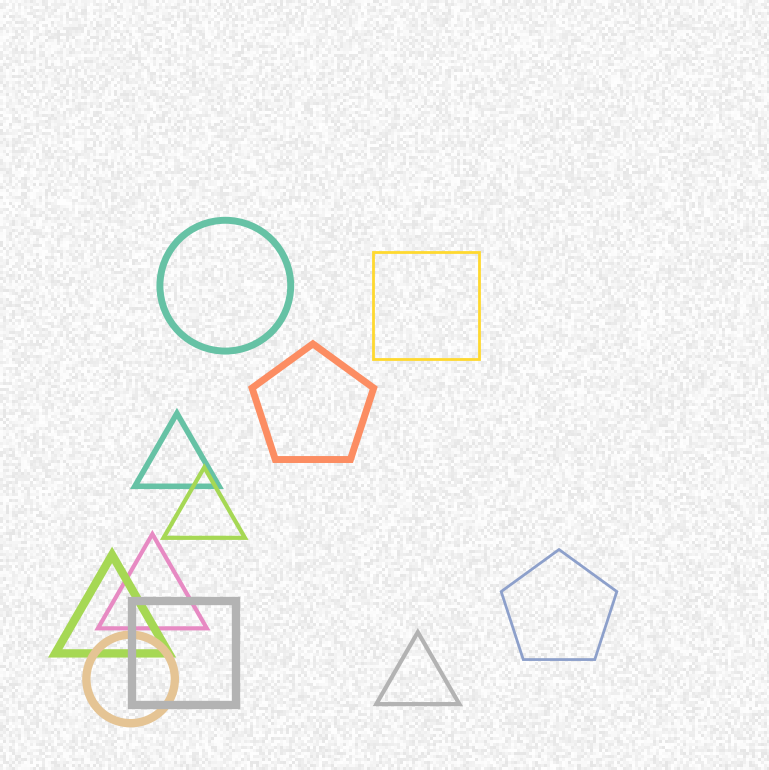[{"shape": "triangle", "thickness": 2, "radius": 0.32, "center": [0.23, 0.4]}, {"shape": "circle", "thickness": 2.5, "radius": 0.42, "center": [0.293, 0.629]}, {"shape": "pentagon", "thickness": 2.5, "radius": 0.42, "center": [0.406, 0.47]}, {"shape": "pentagon", "thickness": 1, "radius": 0.39, "center": [0.726, 0.207]}, {"shape": "triangle", "thickness": 1.5, "radius": 0.41, "center": [0.198, 0.225]}, {"shape": "triangle", "thickness": 1.5, "radius": 0.31, "center": [0.265, 0.332]}, {"shape": "triangle", "thickness": 3, "radius": 0.43, "center": [0.146, 0.194]}, {"shape": "square", "thickness": 1, "radius": 0.35, "center": [0.553, 0.604]}, {"shape": "circle", "thickness": 3, "radius": 0.29, "center": [0.17, 0.118]}, {"shape": "triangle", "thickness": 1.5, "radius": 0.31, "center": [0.543, 0.117]}, {"shape": "square", "thickness": 3, "radius": 0.34, "center": [0.239, 0.152]}]